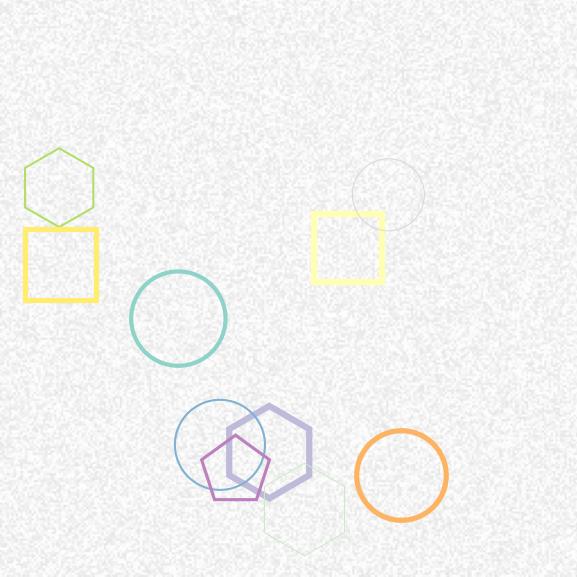[{"shape": "circle", "thickness": 2, "radius": 0.41, "center": [0.309, 0.447]}, {"shape": "square", "thickness": 3, "radius": 0.29, "center": [0.603, 0.569]}, {"shape": "hexagon", "thickness": 3, "radius": 0.4, "center": [0.466, 0.216]}, {"shape": "circle", "thickness": 1, "radius": 0.39, "center": [0.381, 0.229]}, {"shape": "circle", "thickness": 2.5, "radius": 0.39, "center": [0.695, 0.176]}, {"shape": "hexagon", "thickness": 1, "radius": 0.34, "center": [0.102, 0.674]}, {"shape": "circle", "thickness": 0.5, "radius": 0.31, "center": [0.673, 0.662]}, {"shape": "pentagon", "thickness": 1.5, "radius": 0.31, "center": [0.408, 0.184]}, {"shape": "hexagon", "thickness": 0.5, "radius": 0.4, "center": [0.527, 0.117]}, {"shape": "square", "thickness": 2.5, "radius": 0.31, "center": [0.104, 0.542]}]